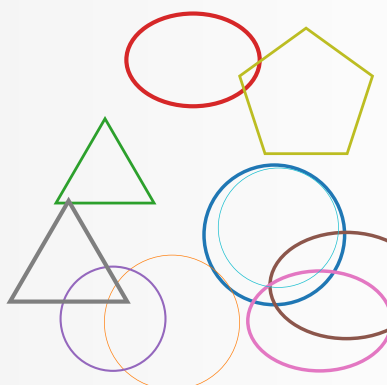[{"shape": "circle", "thickness": 2.5, "radius": 0.91, "center": [0.708, 0.39]}, {"shape": "circle", "thickness": 0.5, "radius": 0.87, "center": [0.444, 0.163]}, {"shape": "triangle", "thickness": 2, "radius": 0.73, "center": [0.271, 0.546]}, {"shape": "oval", "thickness": 3, "radius": 0.86, "center": [0.498, 0.844]}, {"shape": "circle", "thickness": 1.5, "radius": 0.68, "center": [0.292, 0.172]}, {"shape": "oval", "thickness": 2.5, "radius": 0.99, "center": [0.894, 0.258]}, {"shape": "oval", "thickness": 2.5, "radius": 0.93, "center": [0.825, 0.166]}, {"shape": "triangle", "thickness": 3, "radius": 0.87, "center": [0.177, 0.304]}, {"shape": "pentagon", "thickness": 2, "radius": 0.9, "center": [0.79, 0.747]}, {"shape": "circle", "thickness": 0.5, "radius": 0.78, "center": [0.718, 0.408]}]